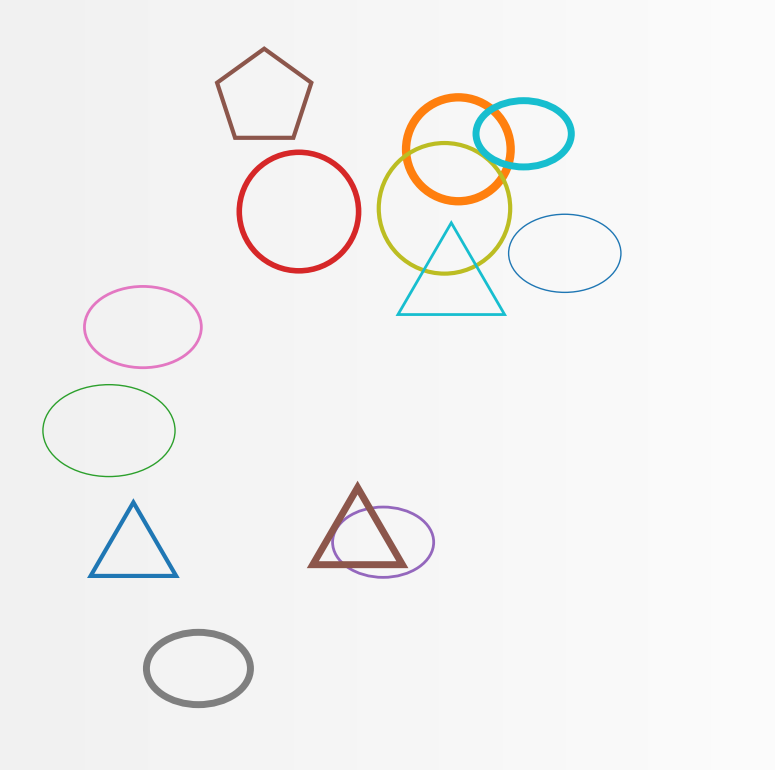[{"shape": "triangle", "thickness": 1.5, "radius": 0.32, "center": [0.172, 0.284]}, {"shape": "oval", "thickness": 0.5, "radius": 0.36, "center": [0.729, 0.671]}, {"shape": "circle", "thickness": 3, "radius": 0.34, "center": [0.591, 0.806]}, {"shape": "oval", "thickness": 0.5, "radius": 0.43, "center": [0.141, 0.441]}, {"shape": "circle", "thickness": 2, "radius": 0.38, "center": [0.386, 0.725]}, {"shape": "oval", "thickness": 1, "radius": 0.33, "center": [0.494, 0.296]}, {"shape": "triangle", "thickness": 2.5, "radius": 0.33, "center": [0.461, 0.3]}, {"shape": "pentagon", "thickness": 1.5, "radius": 0.32, "center": [0.341, 0.873]}, {"shape": "oval", "thickness": 1, "radius": 0.38, "center": [0.184, 0.575]}, {"shape": "oval", "thickness": 2.5, "radius": 0.34, "center": [0.256, 0.132]}, {"shape": "circle", "thickness": 1.5, "radius": 0.42, "center": [0.574, 0.729]}, {"shape": "oval", "thickness": 2.5, "radius": 0.31, "center": [0.676, 0.826]}, {"shape": "triangle", "thickness": 1, "radius": 0.4, "center": [0.582, 0.631]}]